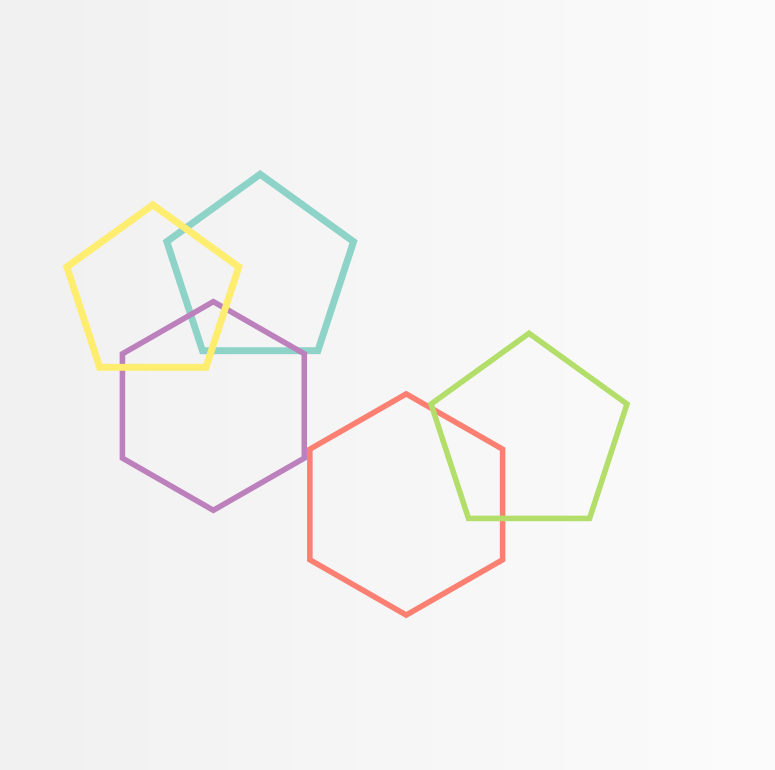[{"shape": "pentagon", "thickness": 2.5, "radius": 0.63, "center": [0.336, 0.647]}, {"shape": "hexagon", "thickness": 2, "radius": 0.72, "center": [0.524, 0.345]}, {"shape": "pentagon", "thickness": 2, "radius": 0.66, "center": [0.683, 0.434]}, {"shape": "hexagon", "thickness": 2, "radius": 0.68, "center": [0.275, 0.473]}, {"shape": "pentagon", "thickness": 2.5, "radius": 0.58, "center": [0.197, 0.617]}]